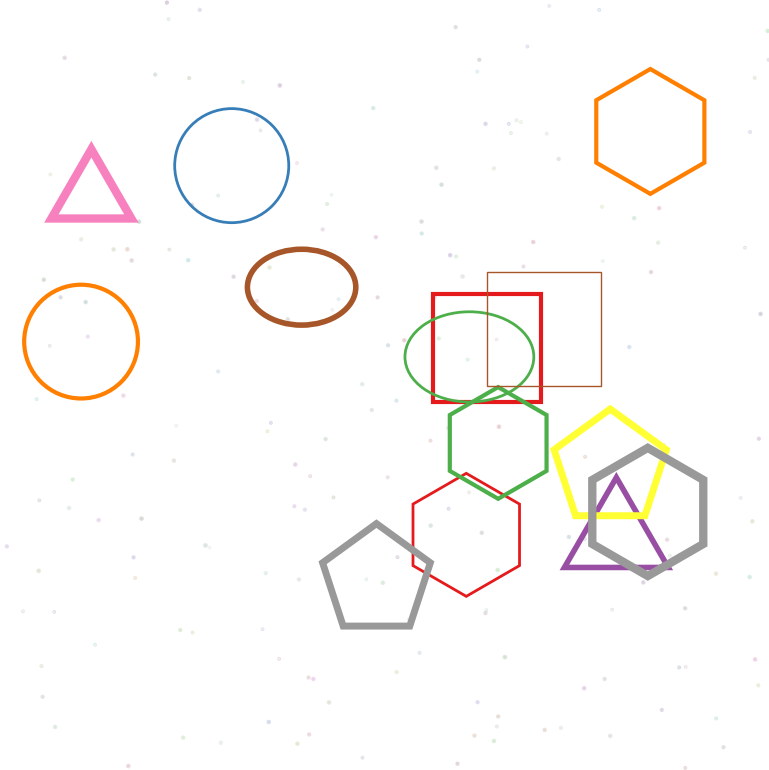[{"shape": "square", "thickness": 1.5, "radius": 0.35, "center": [0.633, 0.548]}, {"shape": "hexagon", "thickness": 1, "radius": 0.4, "center": [0.606, 0.305]}, {"shape": "circle", "thickness": 1, "radius": 0.37, "center": [0.301, 0.785]}, {"shape": "hexagon", "thickness": 1.5, "radius": 0.36, "center": [0.647, 0.425]}, {"shape": "oval", "thickness": 1, "radius": 0.42, "center": [0.61, 0.537]}, {"shape": "triangle", "thickness": 2, "radius": 0.39, "center": [0.8, 0.302]}, {"shape": "hexagon", "thickness": 1.5, "radius": 0.41, "center": [0.845, 0.829]}, {"shape": "circle", "thickness": 1.5, "radius": 0.37, "center": [0.105, 0.556]}, {"shape": "pentagon", "thickness": 2.5, "radius": 0.38, "center": [0.792, 0.392]}, {"shape": "square", "thickness": 0.5, "radius": 0.37, "center": [0.706, 0.573]}, {"shape": "oval", "thickness": 2, "radius": 0.35, "center": [0.392, 0.627]}, {"shape": "triangle", "thickness": 3, "radius": 0.3, "center": [0.119, 0.746]}, {"shape": "hexagon", "thickness": 3, "radius": 0.42, "center": [0.841, 0.335]}, {"shape": "pentagon", "thickness": 2.5, "radius": 0.37, "center": [0.489, 0.246]}]